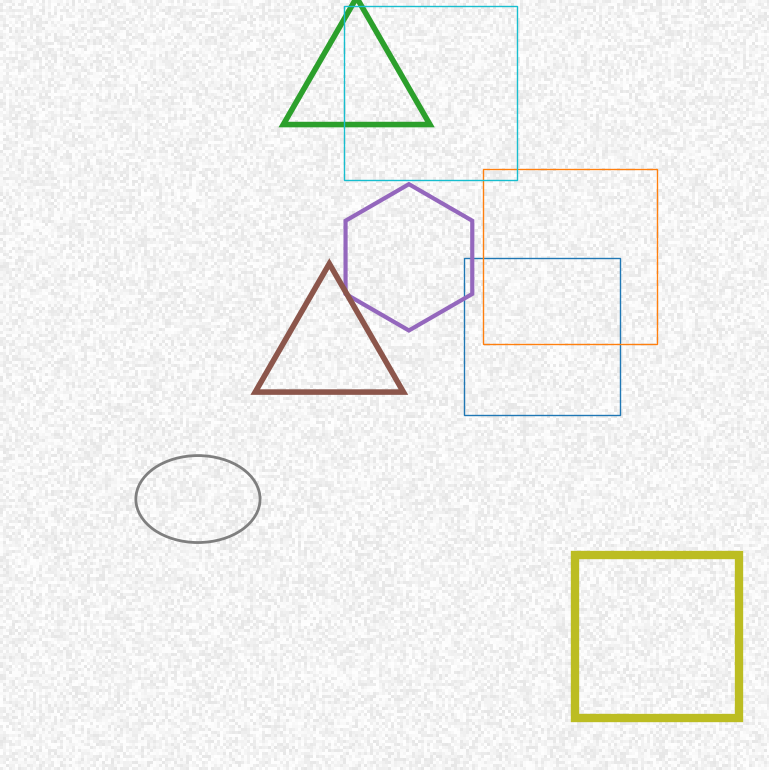[{"shape": "square", "thickness": 0.5, "radius": 0.51, "center": [0.704, 0.563]}, {"shape": "square", "thickness": 0.5, "radius": 0.57, "center": [0.74, 0.667]}, {"shape": "triangle", "thickness": 2, "radius": 0.55, "center": [0.463, 0.893]}, {"shape": "hexagon", "thickness": 1.5, "radius": 0.48, "center": [0.531, 0.666]}, {"shape": "triangle", "thickness": 2, "radius": 0.56, "center": [0.428, 0.546]}, {"shape": "oval", "thickness": 1, "radius": 0.4, "center": [0.257, 0.352]}, {"shape": "square", "thickness": 3, "radius": 0.53, "center": [0.853, 0.173]}, {"shape": "square", "thickness": 0.5, "radius": 0.56, "center": [0.559, 0.88]}]